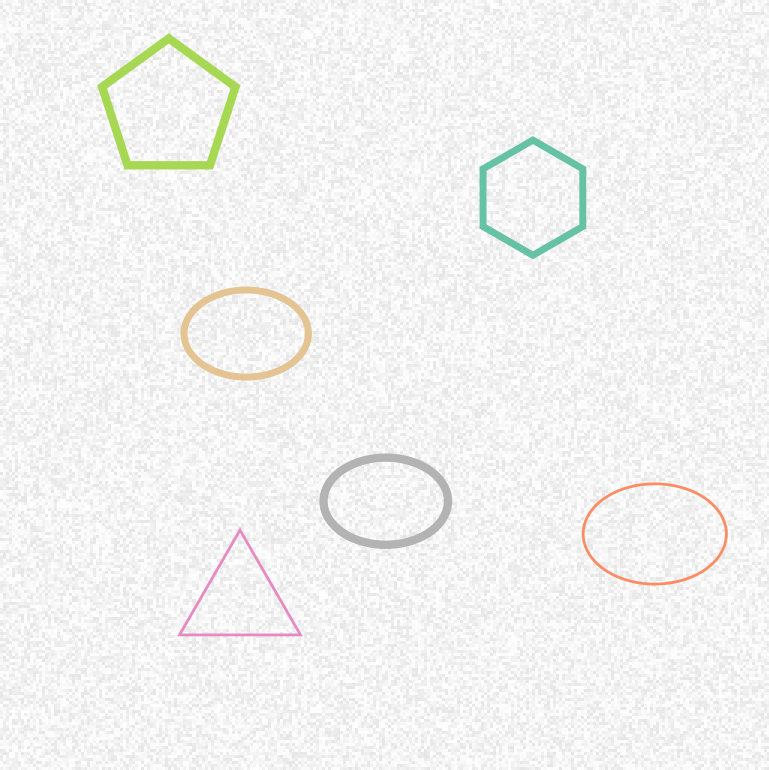[{"shape": "hexagon", "thickness": 2.5, "radius": 0.37, "center": [0.692, 0.743]}, {"shape": "oval", "thickness": 1, "radius": 0.47, "center": [0.85, 0.307]}, {"shape": "triangle", "thickness": 1, "radius": 0.45, "center": [0.312, 0.221]}, {"shape": "pentagon", "thickness": 3, "radius": 0.46, "center": [0.219, 0.859]}, {"shape": "oval", "thickness": 2.5, "radius": 0.4, "center": [0.32, 0.567]}, {"shape": "oval", "thickness": 3, "radius": 0.4, "center": [0.501, 0.349]}]